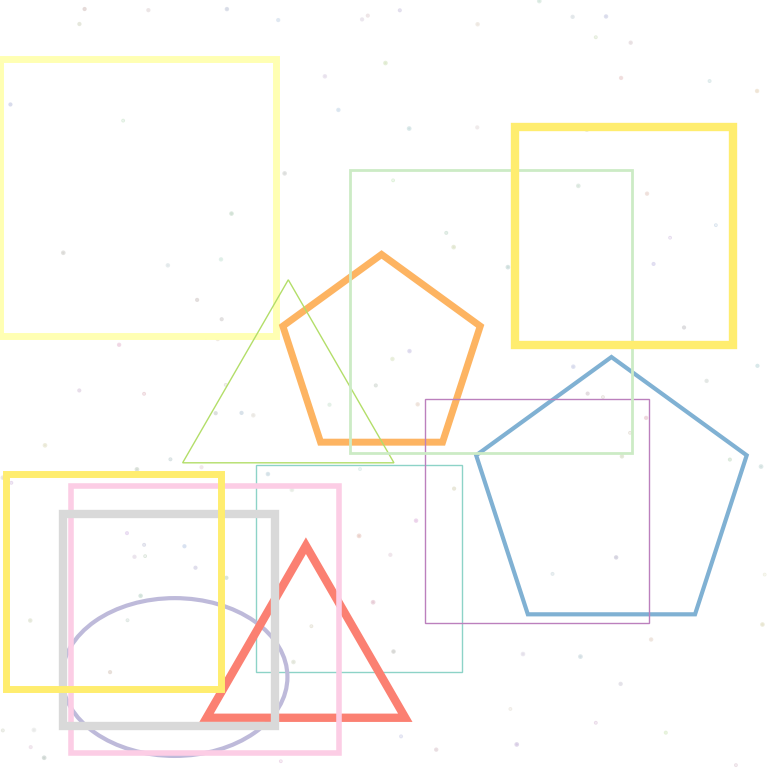[{"shape": "square", "thickness": 0.5, "radius": 0.67, "center": [0.466, 0.262]}, {"shape": "square", "thickness": 2.5, "radius": 0.9, "center": [0.18, 0.744]}, {"shape": "oval", "thickness": 1.5, "radius": 0.73, "center": [0.227, 0.121]}, {"shape": "triangle", "thickness": 3, "radius": 0.75, "center": [0.397, 0.142]}, {"shape": "pentagon", "thickness": 1.5, "radius": 0.92, "center": [0.794, 0.352]}, {"shape": "pentagon", "thickness": 2.5, "radius": 0.67, "center": [0.496, 0.535]}, {"shape": "triangle", "thickness": 0.5, "radius": 0.79, "center": [0.374, 0.478]}, {"shape": "square", "thickness": 2, "radius": 0.87, "center": [0.266, 0.195]}, {"shape": "square", "thickness": 3, "radius": 0.69, "center": [0.22, 0.195]}, {"shape": "square", "thickness": 0.5, "radius": 0.73, "center": [0.698, 0.336]}, {"shape": "square", "thickness": 1, "radius": 0.92, "center": [0.638, 0.595]}, {"shape": "square", "thickness": 2.5, "radius": 0.7, "center": [0.148, 0.244]}, {"shape": "square", "thickness": 3, "radius": 0.71, "center": [0.81, 0.694]}]